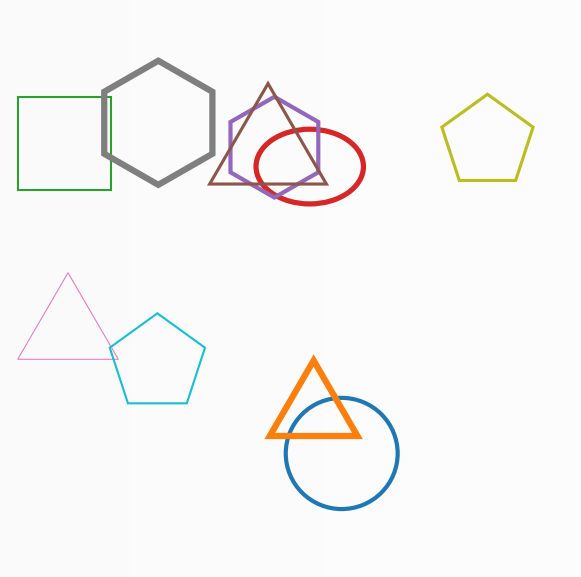[{"shape": "circle", "thickness": 2, "radius": 0.48, "center": [0.588, 0.214]}, {"shape": "triangle", "thickness": 3, "radius": 0.44, "center": [0.54, 0.288]}, {"shape": "square", "thickness": 1, "radius": 0.4, "center": [0.111, 0.75]}, {"shape": "oval", "thickness": 2.5, "radius": 0.46, "center": [0.533, 0.711]}, {"shape": "hexagon", "thickness": 2, "radius": 0.44, "center": [0.472, 0.744]}, {"shape": "triangle", "thickness": 1.5, "radius": 0.58, "center": [0.461, 0.738]}, {"shape": "triangle", "thickness": 0.5, "radius": 0.5, "center": [0.117, 0.427]}, {"shape": "hexagon", "thickness": 3, "radius": 0.54, "center": [0.272, 0.787]}, {"shape": "pentagon", "thickness": 1.5, "radius": 0.41, "center": [0.839, 0.753]}, {"shape": "pentagon", "thickness": 1, "radius": 0.43, "center": [0.271, 0.37]}]